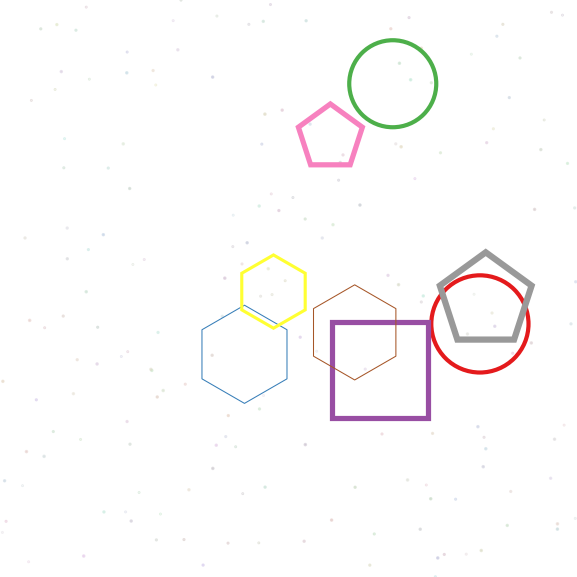[{"shape": "circle", "thickness": 2, "radius": 0.42, "center": [0.831, 0.438]}, {"shape": "hexagon", "thickness": 0.5, "radius": 0.43, "center": [0.423, 0.386]}, {"shape": "circle", "thickness": 2, "radius": 0.38, "center": [0.68, 0.854]}, {"shape": "square", "thickness": 2.5, "radius": 0.41, "center": [0.658, 0.359]}, {"shape": "hexagon", "thickness": 1.5, "radius": 0.32, "center": [0.474, 0.494]}, {"shape": "hexagon", "thickness": 0.5, "radius": 0.41, "center": [0.614, 0.424]}, {"shape": "pentagon", "thickness": 2.5, "radius": 0.29, "center": [0.572, 0.761]}, {"shape": "pentagon", "thickness": 3, "radius": 0.42, "center": [0.841, 0.479]}]